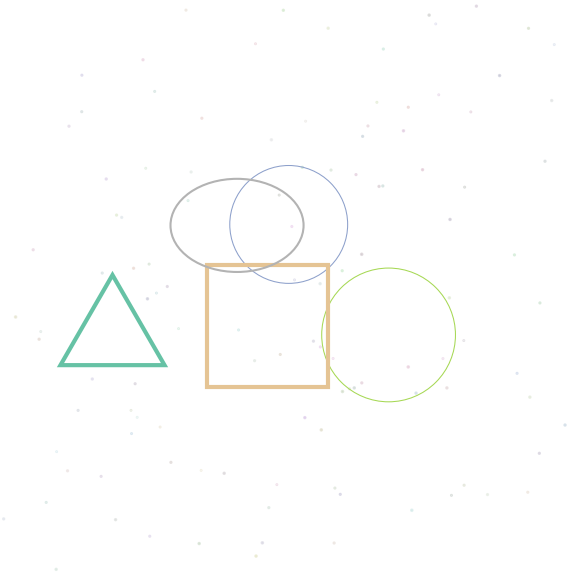[{"shape": "triangle", "thickness": 2, "radius": 0.52, "center": [0.195, 0.419]}, {"shape": "circle", "thickness": 0.5, "radius": 0.51, "center": [0.5, 0.61]}, {"shape": "circle", "thickness": 0.5, "radius": 0.58, "center": [0.673, 0.419]}, {"shape": "square", "thickness": 2, "radius": 0.53, "center": [0.463, 0.434]}, {"shape": "oval", "thickness": 1, "radius": 0.58, "center": [0.41, 0.609]}]